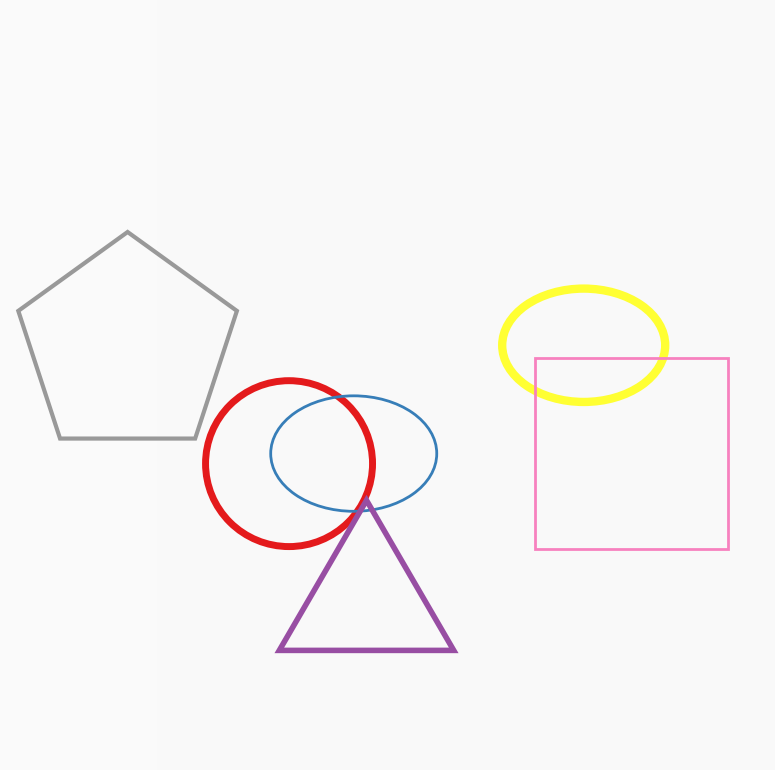[{"shape": "circle", "thickness": 2.5, "radius": 0.54, "center": [0.373, 0.398]}, {"shape": "oval", "thickness": 1, "radius": 0.54, "center": [0.456, 0.411]}, {"shape": "triangle", "thickness": 2, "radius": 0.65, "center": [0.473, 0.22]}, {"shape": "oval", "thickness": 3, "radius": 0.53, "center": [0.753, 0.552]}, {"shape": "square", "thickness": 1, "radius": 0.62, "center": [0.815, 0.411]}, {"shape": "pentagon", "thickness": 1.5, "radius": 0.74, "center": [0.165, 0.55]}]